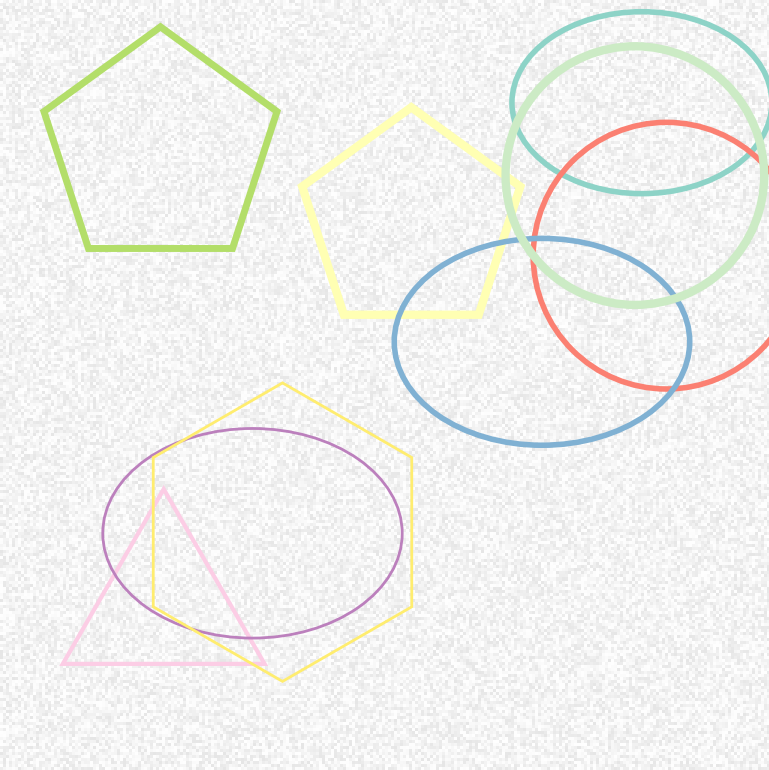[{"shape": "oval", "thickness": 2, "radius": 0.84, "center": [0.834, 0.867]}, {"shape": "pentagon", "thickness": 3, "radius": 0.74, "center": [0.534, 0.712]}, {"shape": "circle", "thickness": 2, "radius": 0.87, "center": [0.866, 0.668]}, {"shape": "oval", "thickness": 2, "radius": 0.96, "center": [0.704, 0.556]}, {"shape": "pentagon", "thickness": 2.5, "radius": 0.8, "center": [0.208, 0.806]}, {"shape": "triangle", "thickness": 1.5, "radius": 0.76, "center": [0.213, 0.213]}, {"shape": "oval", "thickness": 1, "radius": 0.97, "center": [0.328, 0.307]}, {"shape": "circle", "thickness": 3, "radius": 0.84, "center": [0.825, 0.772]}, {"shape": "hexagon", "thickness": 1, "radius": 0.97, "center": [0.367, 0.309]}]